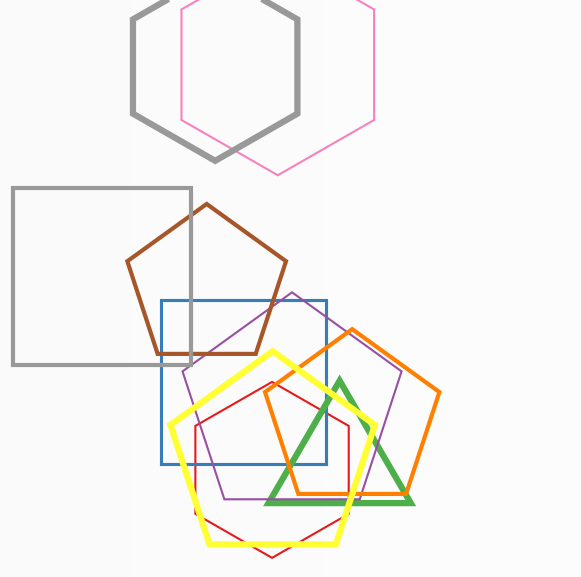[{"shape": "hexagon", "thickness": 1, "radius": 0.76, "center": [0.468, 0.185]}, {"shape": "square", "thickness": 1.5, "radius": 0.71, "center": [0.419, 0.338]}, {"shape": "triangle", "thickness": 3, "radius": 0.71, "center": [0.584, 0.199]}, {"shape": "pentagon", "thickness": 1, "radius": 0.99, "center": [0.502, 0.295]}, {"shape": "pentagon", "thickness": 2, "radius": 0.79, "center": [0.606, 0.271]}, {"shape": "pentagon", "thickness": 3, "radius": 0.92, "center": [0.469, 0.206]}, {"shape": "pentagon", "thickness": 2, "radius": 0.72, "center": [0.356, 0.502]}, {"shape": "hexagon", "thickness": 1, "radius": 0.96, "center": [0.478, 0.887]}, {"shape": "hexagon", "thickness": 3, "radius": 0.82, "center": [0.37, 0.884]}, {"shape": "square", "thickness": 2, "radius": 0.77, "center": [0.176, 0.521]}]